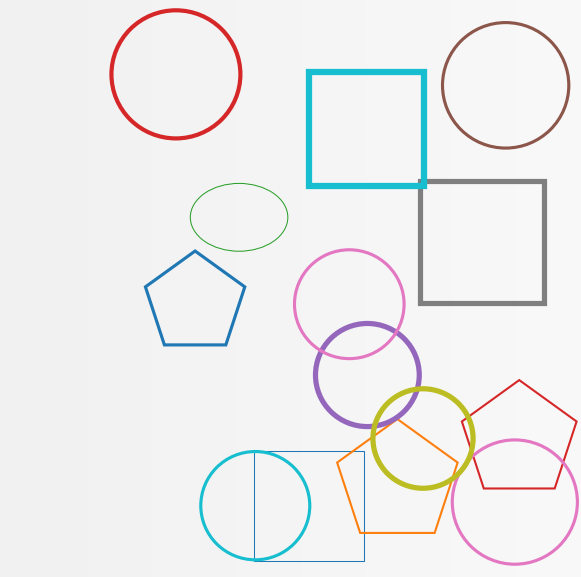[{"shape": "pentagon", "thickness": 1.5, "radius": 0.45, "center": [0.336, 0.475]}, {"shape": "square", "thickness": 0.5, "radius": 0.47, "center": [0.531, 0.123]}, {"shape": "pentagon", "thickness": 1, "radius": 0.54, "center": [0.684, 0.164]}, {"shape": "oval", "thickness": 0.5, "radius": 0.42, "center": [0.411, 0.623]}, {"shape": "circle", "thickness": 2, "radius": 0.55, "center": [0.303, 0.87]}, {"shape": "pentagon", "thickness": 1, "radius": 0.52, "center": [0.893, 0.237]}, {"shape": "circle", "thickness": 2.5, "radius": 0.45, "center": [0.632, 0.35]}, {"shape": "circle", "thickness": 1.5, "radius": 0.54, "center": [0.87, 0.851]}, {"shape": "circle", "thickness": 1.5, "radius": 0.54, "center": [0.886, 0.13]}, {"shape": "circle", "thickness": 1.5, "radius": 0.47, "center": [0.601, 0.472]}, {"shape": "square", "thickness": 2.5, "radius": 0.53, "center": [0.829, 0.58]}, {"shape": "circle", "thickness": 2.5, "radius": 0.43, "center": [0.728, 0.24]}, {"shape": "square", "thickness": 3, "radius": 0.49, "center": [0.631, 0.775]}, {"shape": "circle", "thickness": 1.5, "radius": 0.47, "center": [0.439, 0.124]}]